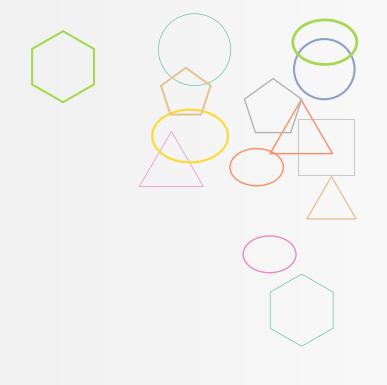[{"shape": "circle", "thickness": 0.5, "radius": 0.47, "center": [0.502, 0.871]}, {"shape": "hexagon", "thickness": 0.5, "radius": 0.47, "center": [0.779, 0.194]}, {"shape": "triangle", "thickness": 1, "radius": 0.47, "center": [0.777, 0.647]}, {"shape": "oval", "thickness": 1, "radius": 0.34, "center": [0.662, 0.566]}, {"shape": "circle", "thickness": 1.5, "radius": 0.39, "center": [0.837, 0.82]}, {"shape": "oval", "thickness": 1, "radius": 0.34, "center": [0.696, 0.339]}, {"shape": "triangle", "thickness": 0.5, "radius": 0.48, "center": [0.442, 0.563]}, {"shape": "oval", "thickness": 2, "radius": 0.41, "center": [0.838, 0.89]}, {"shape": "hexagon", "thickness": 1.5, "radius": 0.46, "center": [0.163, 0.827]}, {"shape": "oval", "thickness": 1.5, "radius": 0.49, "center": [0.491, 0.647]}, {"shape": "pentagon", "thickness": 1.5, "radius": 0.34, "center": [0.48, 0.757]}, {"shape": "triangle", "thickness": 1, "radius": 0.37, "center": [0.855, 0.468]}, {"shape": "square", "thickness": 0.5, "radius": 0.37, "center": [0.841, 0.619]}, {"shape": "pentagon", "thickness": 1, "radius": 0.39, "center": [0.705, 0.718]}]